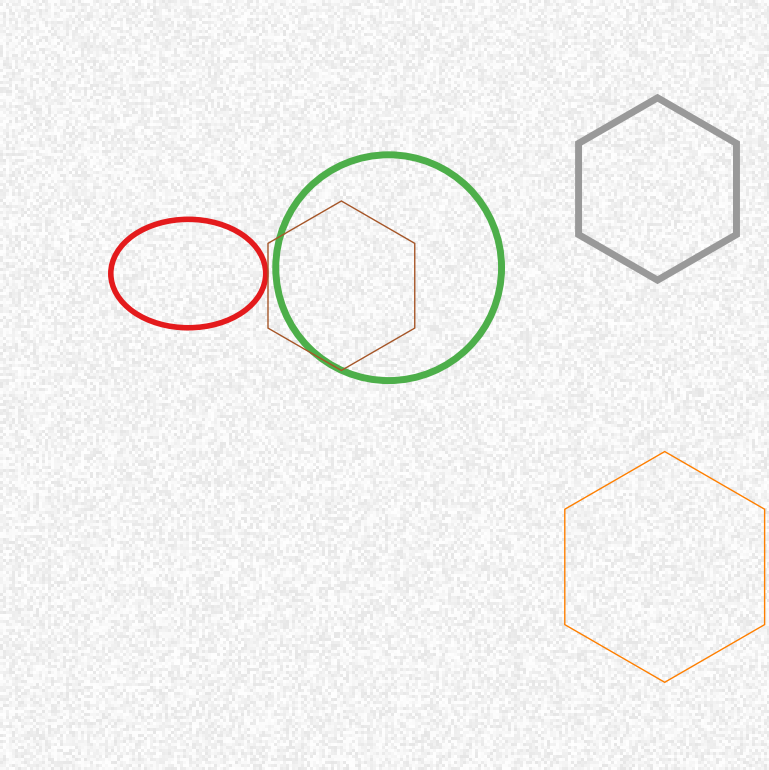[{"shape": "oval", "thickness": 2, "radius": 0.5, "center": [0.244, 0.645]}, {"shape": "circle", "thickness": 2.5, "radius": 0.73, "center": [0.505, 0.652]}, {"shape": "hexagon", "thickness": 0.5, "radius": 0.75, "center": [0.863, 0.264]}, {"shape": "hexagon", "thickness": 0.5, "radius": 0.55, "center": [0.443, 0.629]}, {"shape": "hexagon", "thickness": 2.5, "radius": 0.59, "center": [0.854, 0.755]}]